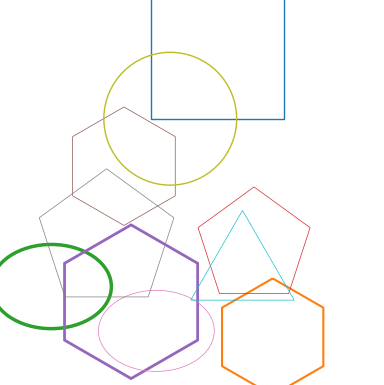[{"shape": "square", "thickness": 1, "radius": 0.87, "center": [0.564, 0.865]}, {"shape": "hexagon", "thickness": 1.5, "radius": 0.76, "center": [0.708, 0.125]}, {"shape": "oval", "thickness": 2.5, "radius": 0.78, "center": [0.133, 0.256]}, {"shape": "pentagon", "thickness": 0.5, "radius": 0.76, "center": [0.66, 0.361]}, {"shape": "hexagon", "thickness": 2, "radius": 1.0, "center": [0.34, 0.216]}, {"shape": "hexagon", "thickness": 0.5, "radius": 0.77, "center": [0.322, 0.568]}, {"shape": "oval", "thickness": 0.5, "radius": 0.75, "center": [0.406, 0.141]}, {"shape": "pentagon", "thickness": 0.5, "radius": 0.92, "center": [0.277, 0.378]}, {"shape": "circle", "thickness": 1, "radius": 0.86, "center": [0.442, 0.692]}, {"shape": "triangle", "thickness": 0.5, "radius": 0.78, "center": [0.63, 0.298]}]